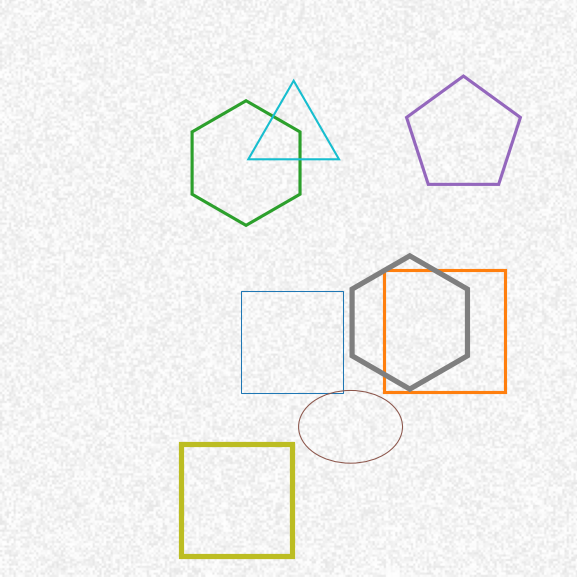[{"shape": "square", "thickness": 0.5, "radius": 0.44, "center": [0.505, 0.407]}, {"shape": "square", "thickness": 1.5, "radius": 0.52, "center": [0.77, 0.426]}, {"shape": "hexagon", "thickness": 1.5, "radius": 0.54, "center": [0.426, 0.717]}, {"shape": "pentagon", "thickness": 1.5, "radius": 0.52, "center": [0.803, 0.764]}, {"shape": "oval", "thickness": 0.5, "radius": 0.45, "center": [0.607, 0.26]}, {"shape": "hexagon", "thickness": 2.5, "radius": 0.58, "center": [0.71, 0.441]}, {"shape": "square", "thickness": 2.5, "radius": 0.48, "center": [0.41, 0.133]}, {"shape": "triangle", "thickness": 1, "radius": 0.45, "center": [0.509, 0.769]}]